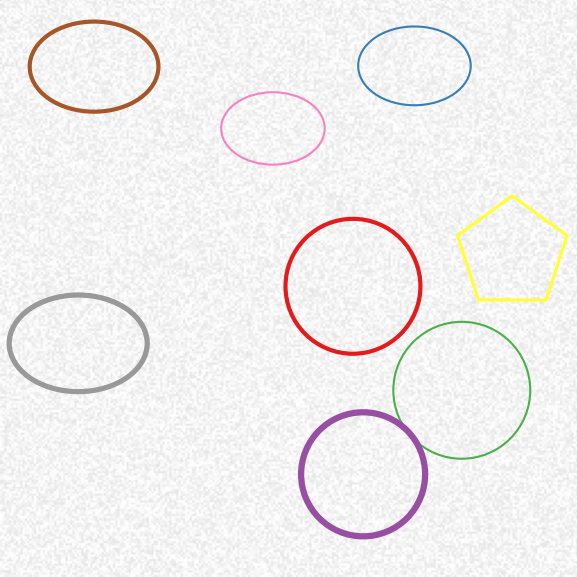[{"shape": "circle", "thickness": 2, "radius": 0.58, "center": [0.611, 0.503]}, {"shape": "oval", "thickness": 1, "radius": 0.49, "center": [0.718, 0.885]}, {"shape": "circle", "thickness": 1, "radius": 0.59, "center": [0.8, 0.323]}, {"shape": "circle", "thickness": 3, "radius": 0.54, "center": [0.629, 0.178]}, {"shape": "pentagon", "thickness": 1.5, "radius": 0.5, "center": [0.887, 0.56]}, {"shape": "oval", "thickness": 2, "radius": 0.56, "center": [0.163, 0.884]}, {"shape": "oval", "thickness": 1, "radius": 0.45, "center": [0.473, 0.777]}, {"shape": "oval", "thickness": 2.5, "radius": 0.6, "center": [0.135, 0.405]}]